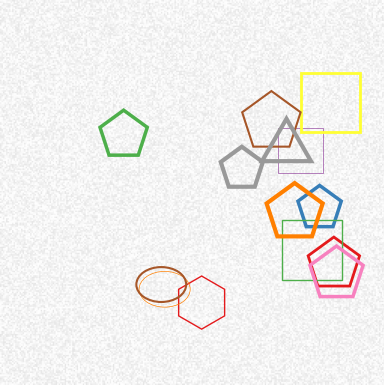[{"shape": "hexagon", "thickness": 1, "radius": 0.34, "center": [0.524, 0.214]}, {"shape": "pentagon", "thickness": 2, "radius": 0.35, "center": [0.867, 0.314]}, {"shape": "pentagon", "thickness": 2.5, "radius": 0.3, "center": [0.83, 0.459]}, {"shape": "square", "thickness": 1, "radius": 0.39, "center": [0.811, 0.35]}, {"shape": "pentagon", "thickness": 2.5, "radius": 0.32, "center": [0.321, 0.649]}, {"shape": "square", "thickness": 0.5, "radius": 0.29, "center": [0.781, 0.608]}, {"shape": "oval", "thickness": 0.5, "radius": 0.33, "center": [0.428, 0.249]}, {"shape": "pentagon", "thickness": 3, "radius": 0.38, "center": [0.765, 0.448]}, {"shape": "square", "thickness": 2, "radius": 0.38, "center": [0.86, 0.733]}, {"shape": "pentagon", "thickness": 1.5, "radius": 0.4, "center": [0.705, 0.684]}, {"shape": "oval", "thickness": 1.5, "radius": 0.32, "center": [0.419, 0.261]}, {"shape": "pentagon", "thickness": 2.5, "radius": 0.36, "center": [0.874, 0.288]}, {"shape": "triangle", "thickness": 3, "radius": 0.37, "center": [0.744, 0.618]}, {"shape": "pentagon", "thickness": 3, "radius": 0.29, "center": [0.628, 0.561]}]